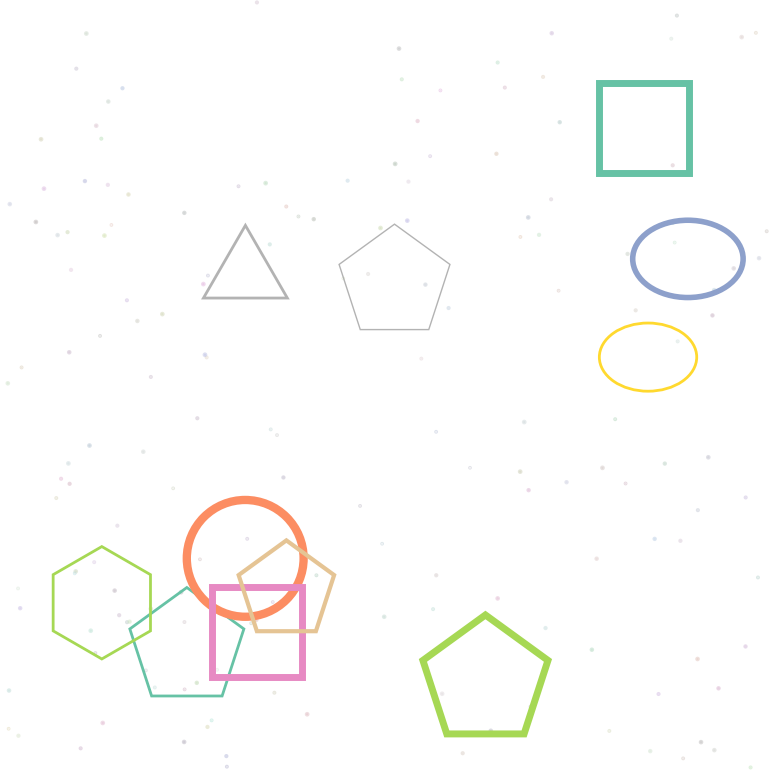[{"shape": "pentagon", "thickness": 1, "radius": 0.39, "center": [0.243, 0.159]}, {"shape": "square", "thickness": 2.5, "radius": 0.29, "center": [0.837, 0.834]}, {"shape": "circle", "thickness": 3, "radius": 0.38, "center": [0.318, 0.275]}, {"shape": "oval", "thickness": 2, "radius": 0.36, "center": [0.893, 0.664]}, {"shape": "square", "thickness": 2.5, "radius": 0.29, "center": [0.334, 0.179]}, {"shape": "hexagon", "thickness": 1, "radius": 0.36, "center": [0.132, 0.217]}, {"shape": "pentagon", "thickness": 2.5, "radius": 0.43, "center": [0.63, 0.116]}, {"shape": "oval", "thickness": 1, "radius": 0.32, "center": [0.842, 0.536]}, {"shape": "pentagon", "thickness": 1.5, "radius": 0.33, "center": [0.372, 0.233]}, {"shape": "pentagon", "thickness": 0.5, "radius": 0.38, "center": [0.512, 0.633]}, {"shape": "triangle", "thickness": 1, "radius": 0.31, "center": [0.319, 0.644]}]